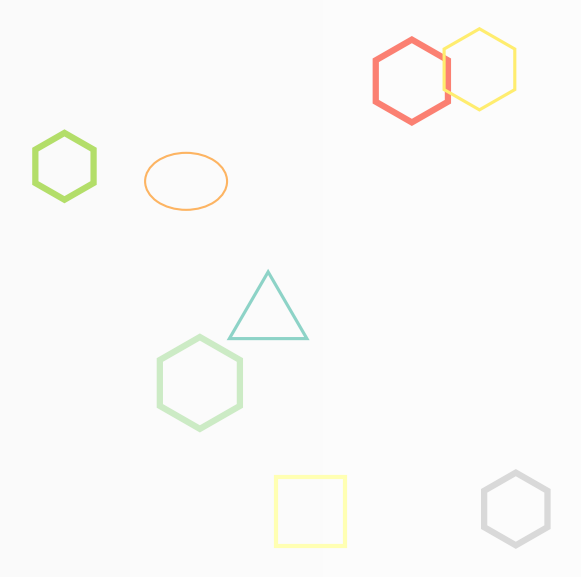[{"shape": "triangle", "thickness": 1.5, "radius": 0.38, "center": [0.461, 0.451]}, {"shape": "square", "thickness": 2, "radius": 0.3, "center": [0.535, 0.113]}, {"shape": "hexagon", "thickness": 3, "radius": 0.36, "center": [0.709, 0.859]}, {"shape": "oval", "thickness": 1, "radius": 0.35, "center": [0.32, 0.685]}, {"shape": "hexagon", "thickness": 3, "radius": 0.29, "center": [0.111, 0.711]}, {"shape": "hexagon", "thickness": 3, "radius": 0.31, "center": [0.887, 0.118]}, {"shape": "hexagon", "thickness": 3, "radius": 0.4, "center": [0.344, 0.336]}, {"shape": "hexagon", "thickness": 1.5, "radius": 0.35, "center": [0.825, 0.879]}]